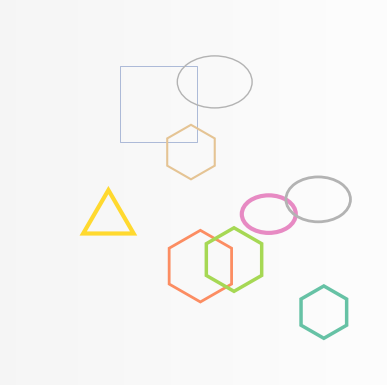[{"shape": "hexagon", "thickness": 2.5, "radius": 0.34, "center": [0.836, 0.189]}, {"shape": "hexagon", "thickness": 2, "radius": 0.47, "center": [0.517, 0.309]}, {"shape": "square", "thickness": 0.5, "radius": 0.49, "center": [0.409, 0.73]}, {"shape": "oval", "thickness": 3, "radius": 0.35, "center": [0.694, 0.444]}, {"shape": "hexagon", "thickness": 2.5, "radius": 0.41, "center": [0.604, 0.326]}, {"shape": "triangle", "thickness": 3, "radius": 0.38, "center": [0.28, 0.431]}, {"shape": "hexagon", "thickness": 1.5, "radius": 0.35, "center": [0.493, 0.605]}, {"shape": "oval", "thickness": 2, "radius": 0.42, "center": [0.821, 0.482]}, {"shape": "oval", "thickness": 1, "radius": 0.48, "center": [0.554, 0.787]}]